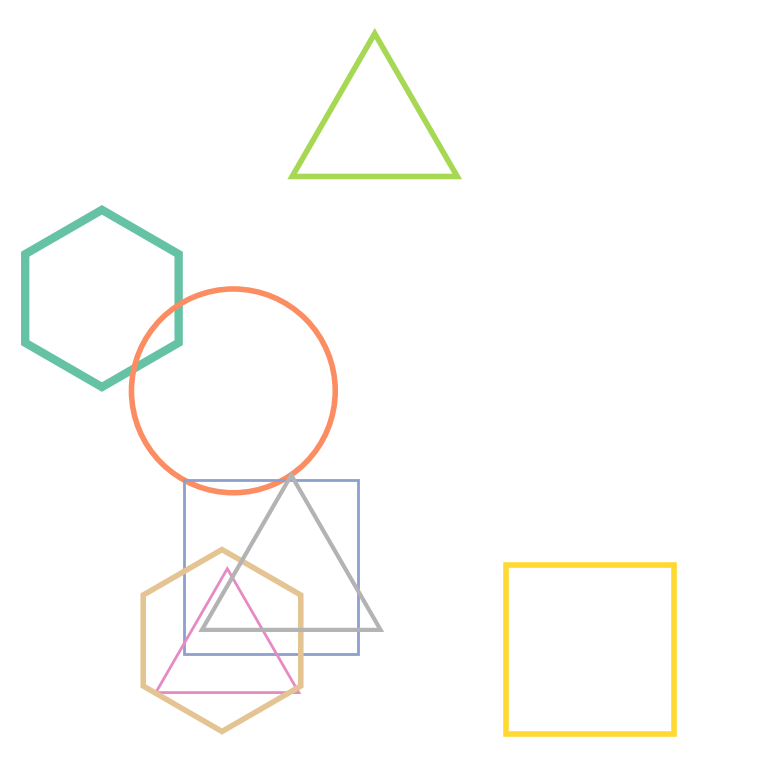[{"shape": "hexagon", "thickness": 3, "radius": 0.58, "center": [0.132, 0.612]}, {"shape": "circle", "thickness": 2, "radius": 0.66, "center": [0.303, 0.492]}, {"shape": "square", "thickness": 1, "radius": 0.57, "center": [0.352, 0.264]}, {"shape": "triangle", "thickness": 1, "radius": 0.54, "center": [0.295, 0.154]}, {"shape": "triangle", "thickness": 2, "radius": 0.62, "center": [0.487, 0.833]}, {"shape": "square", "thickness": 2, "radius": 0.55, "center": [0.766, 0.157]}, {"shape": "hexagon", "thickness": 2, "radius": 0.59, "center": [0.288, 0.168]}, {"shape": "triangle", "thickness": 1.5, "radius": 0.67, "center": [0.378, 0.249]}]